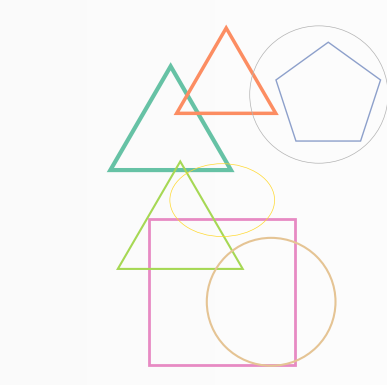[{"shape": "triangle", "thickness": 3, "radius": 0.9, "center": [0.44, 0.648]}, {"shape": "triangle", "thickness": 2.5, "radius": 0.74, "center": [0.584, 0.779]}, {"shape": "pentagon", "thickness": 1, "radius": 0.71, "center": [0.847, 0.748]}, {"shape": "square", "thickness": 2, "radius": 0.95, "center": [0.573, 0.242]}, {"shape": "triangle", "thickness": 1.5, "radius": 0.93, "center": [0.465, 0.395]}, {"shape": "oval", "thickness": 0.5, "radius": 0.68, "center": [0.573, 0.48]}, {"shape": "circle", "thickness": 1.5, "radius": 0.83, "center": [0.7, 0.216]}, {"shape": "circle", "thickness": 0.5, "radius": 0.89, "center": [0.823, 0.754]}]